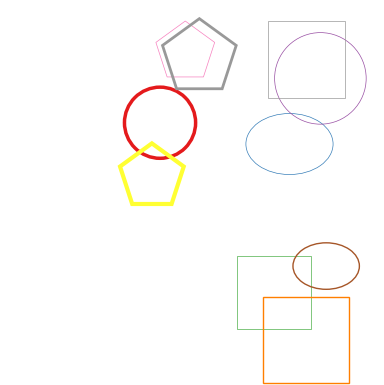[{"shape": "circle", "thickness": 2.5, "radius": 0.46, "center": [0.416, 0.681]}, {"shape": "oval", "thickness": 0.5, "radius": 0.57, "center": [0.752, 0.626]}, {"shape": "square", "thickness": 0.5, "radius": 0.48, "center": [0.713, 0.24]}, {"shape": "circle", "thickness": 0.5, "radius": 0.59, "center": [0.832, 0.796]}, {"shape": "square", "thickness": 1, "radius": 0.56, "center": [0.795, 0.117]}, {"shape": "pentagon", "thickness": 3, "radius": 0.44, "center": [0.395, 0.541]}, {"shape": "oval", "thickness": 1, "radius": 0.43, "center": [0.847, 0.309]}, {"shape": "pentagon", "thickness": 0.5, "radius": 0.4, "center": [0.481, 0.865]}, {"shape": "square", "thickness": 0.5, "radius": 0.5, "center": [0.797, 0.846]}, {"shape": "pentagon", "thickness": 2, "radius": 0.5, "center": [0.518, 0.851]}]